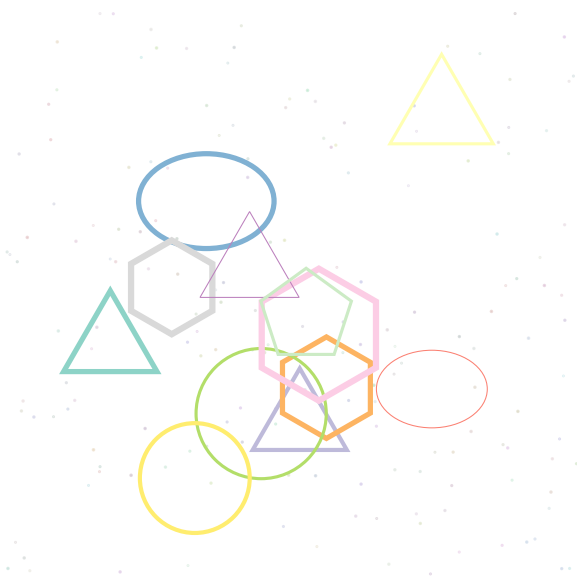[{"shape": "triangle", "thickness": 2.5, "radius": 0.47, "center": [0.191, 0.402]}, {"shape": "triangle", "thickness": 1.5, "radius": 0.52, "center": [0.765, 0.802]}, {"shape": "triangle", "thickness": 2, "radius": 0.47, "center": [0.519, 0.267]}, {"shape": "oval", "thickness": 0.5, "radius": 0.48, "center": [0.748, 0.325]}, {"shape": "oval", "thickness": 2.5, "radius": 0.59, "center": [0.357, 0.651]}, {"shape": "hexagon", "thickness": 2.5, "radius": 0.44, "center": [0.565, 0.328]}, {"shape": "circle", "thickness": 1.5, "radius": 0.56, "center": [0.452, 0.283]}, {"shape": "hexagon", "thickness": 3, "radius": 0.57, "center": [0.552, 0.42]}, {"shape": "hexagon", "thickness": 3, "radius": 0.41, "center": [0.297, 0.502]}, {"shape": "triangle", "thickness": 0.5, "radius": 0.5, "center": [0.432, 0.534]}, {"shape": "pentagon", "thickness": 1.5, "radius": 0.41, "center": [0.53, 0.452]}, {"shape": "circle", "thickness": 2, "radius": 0.48, "center": [0.337, 0.171]}]